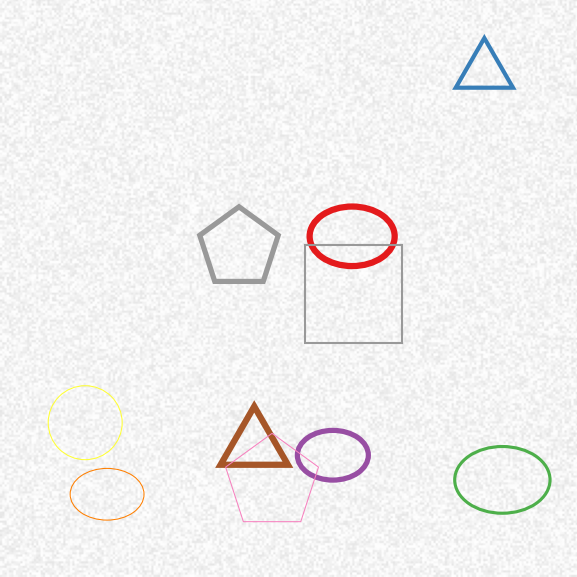[{"shape": "oval", "thickness": 3, "radius": 0.37, "center": [0.61, 0.59]}, {"shape": "triangle", "thickness": 2, "radius": 0.29, "center": [0.839, 0.876]}, {"shape": "oval", "thickness": 1.5, "radius": 0.41, "center": [0.87, 0.168]}, {"shape": "oval", "thickness": 2.5, "radius": 0.31, "center": [0.576, 0.211]}, {"shape": "oval", "thickness": 0.5, "radius": 0.32, "center": [0.185, 0.143]}, {"shape": "circle", "thickness": 0.5, "radius": 0.32, "center": [0.148, 0.267]}, {"shape": "triangle", "thickness": 3, "radius": 0.34, "center": [0.44, 0.228]}, {"shape": "pentagon", "thickness": 0.5, "radius": 0.42, "center": [0.471, 0.164]}, {"shape": "pentagon", "thickness": 2.5, "radius": 0.36, "center": [0.414, 0.57]}, {"shape": "square", "thickness": 1, "radius": 0.42, "center": [0.612, 0.49]}]